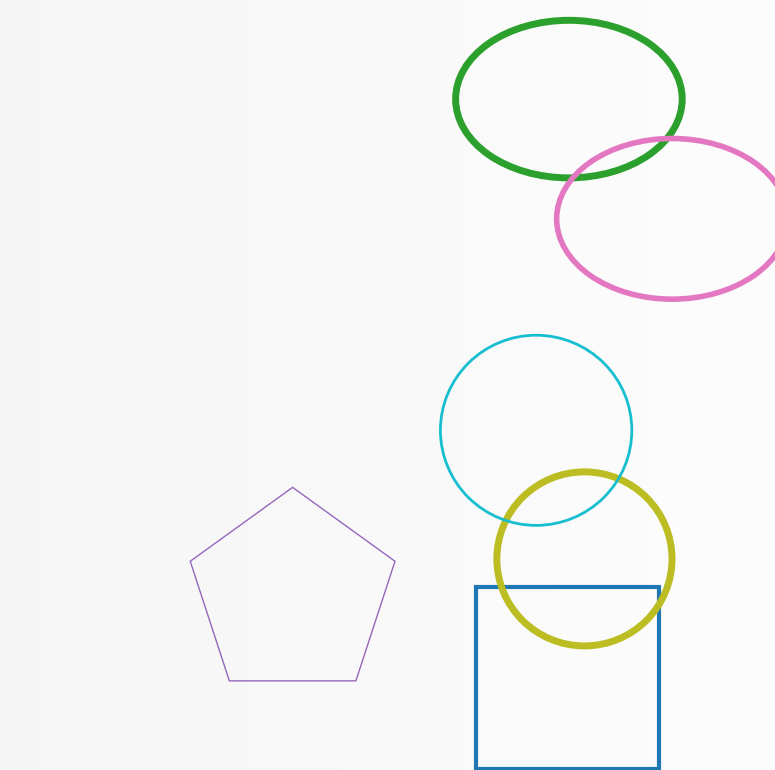[{"shape": "square", "thickness": 1.5, "radius": 0.59, "center": [0.733, 0.119]}, {"shape": "oval", "thickness": 2.5, "radius": 0.73, "center": [0.734, 0.871]}, {"shape": "pentagon", "thickness": 0.5, "radius": 0.69, "center": [0.378, 0.228]}, {"shape": "oval", "thickness": 2, "radius": 0.75, "center": [0.867, 0.716]}, {"shape": "circle", "thickness": 2.5, "radius": 0.57, "center": [0.754, 0.274]}, {"shape": "circle", "thickness": 1, "radius": 0.62, "center": [0.692, 0.441]}]